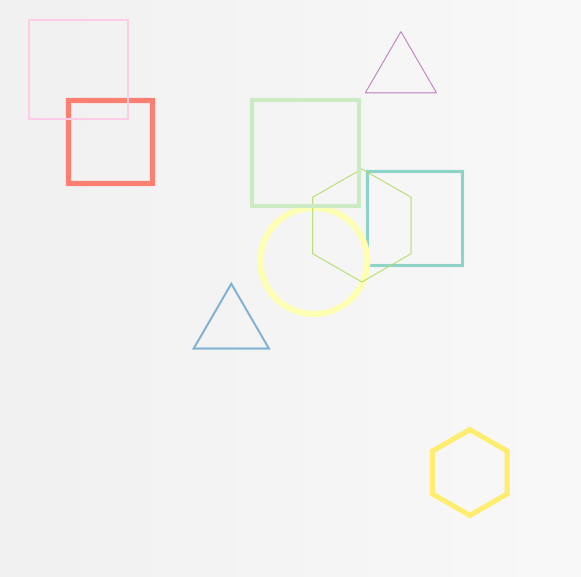[{"shape": "square", "thickness": 1.5, "radius": 0.41, "center": [0.713, 0.622]}, {"shape": "circle", "thickness": 3, "radius": 0.46, "center": [0.54, 0.547]}, {"shape": "square", "thickness": 2.5, "radius": 0.36, "center": [0.189, 0.754]}, {"shape": "triangle", "thickness": 1, "radius": 0.37, "center": [0.398, 0.433]}, {"shape": "hexagon", "thickness": 0.5, "radius": 0.49, "center": [0.623, 0.609]}, {"shape": "square", "thickness": 1, "radius": 0.43, "center": [0.136, 0.879]}, {"shape": "triangle", "thickness": 0.5, "radius": 0.35, "center": [0.69, 0.874]}, {"shape": "square", "thickness": 2, "radius": 0.46, "center": [0.525, 0.734]}, {"shape": "hexagon", "thickness": 2.5, "radius": 0.37, "center": [0.808, 0.181]}]